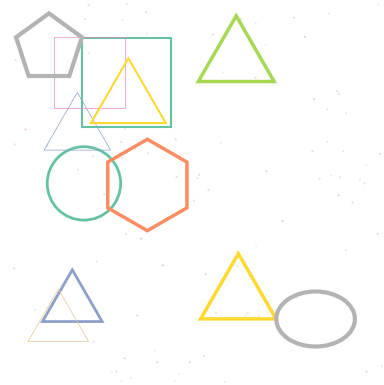[{"shape": "circle", "thickness": 2, "radius": 0.48, "center": [0.218, 0.524]}, {"shape": "square", "thickness": 1.5, "radius": 0.58, "center": [0.329, 0.785]}, {"shape": "hexagon", "thickness": 2.5, "radius": 0.59, "center": [0.383, 0.52]}, {"shape": "triangle", "thickness": 0.5, "radius": 0.5, "center": [0.201, 0.66]}, {"shape": "triangle", "thickness": 2, "radius": 0.45, "center": [0.188, 0.21]}, {"shape": "square", "thickness": 0.5, "radius": 0.46, "center": [0.232, 0.812]}, {"shape": "triangle", "thickness": 2.5, "radius": 0.57, "center": [0.614, 0.845]}, {"shape": "triangle", "thickness": 2.5, "radius": 0.57, "center": [0.619, 0.228]}, {"shape": "triangle", "thickness": 1.5, "radius": 0.56, "center": [0.333, 0.737]}, {"shape": "triangle", "thickness": 0.5, "radius": 0.46, "center": [0.151, 0.158]}, {"shape": "oval", "thickness": 3, "radius": 0.51, "center": [0.82, 0.171]}, {"shape": "pentagon", "thickness": 3, "radius": 0.45, "center": [0.127, 0.875]}]